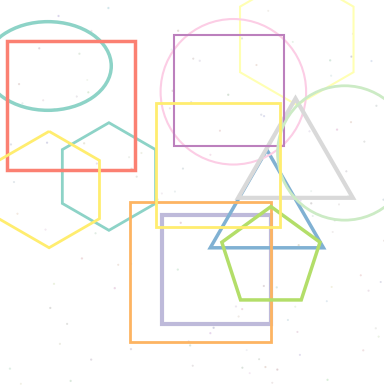[{"shape": "hexagon", "thickness": 2, "radius": 0.7, "center": [0.283, 0.542]}, {"shape": "oval", "thickness": 2.5, "radius": 0.82, "center": [0.125, 0.829]}, {"shape": "hexagon", "thickness": 1.5, "radius": 0.85, "center": [0.771, 0.898]}, {"shape": "square", "thickness": 3, "radius": 0.71, "center": [0.561, 0.3]}, {"shape": "square", "thickness": 2.5, "radius": 0.84, "center": [0.184, 0.726]}, {"shape": "triangle", "thickness": 2.5, "radius": 0.85, "center": [0.693, 0.441]}, {"shape": "square", "thickness": 2, "radius": 0.91, "center": [0.52, 0.293]}, {"shape": "pentagon", "thickness": 2.5, "radius": 0.67, "center": [0.704, 0.329]}, {"shape": "circle", "thickness": 1.5, "radius": 0.94, "center": [0.606, 0.762]}, {"shape": "triangle", "thickness": 3, "radius": 0.86, "center": [0.768, 0.572]}, {"shape": "square", "thickness": 1.5, "radius": 0.72, "center": [0.595, 0.765]}, {"shape": "circle", "thickness": 2, "radius": 0.87, "center": [0.895, 0.603]}, {"shape": "hexagon", "thickness": 2, "radius": 0.76, "center": [0.128, 0.508]}, {"shape": "square", "thickness": 2, "radius": 0.81, "center": [0.565, 0.571]}]